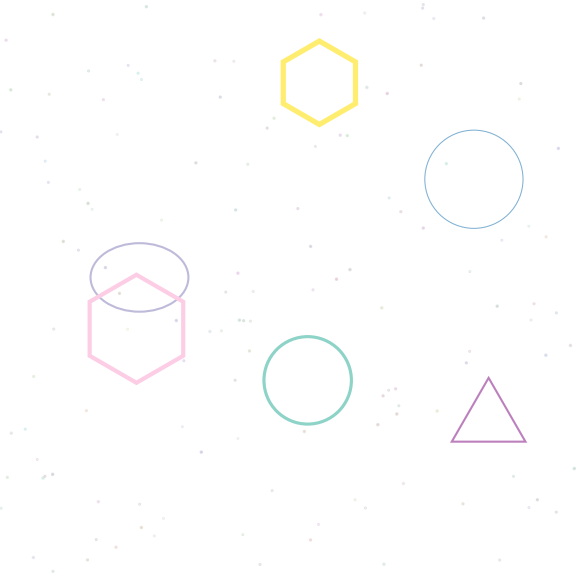[{"shape": "circle", "thickness": 1.5, "radius": 0.38, "center": [0.533, 0.34]}, {"shape": "oval", "thickness": 1, "radius": 0.42, "center": [0.242, 0.519]}, {"shape": "circle", "thickness": 0.5, "radius": 0.43, "center": [0.821, 0.689]}, {"shape": "hexagon", "thickness": 2, "radius": 0.47, "center": [0.236, 0.43]}, {"shape": "triangle", "thickness": 1, "radius": 0.37, "center": [0.846, 0.271]}, {"shape": "hexagon", "thickness": 2.5, "radius": 0.36, "center": [0.553, 0.856]}]